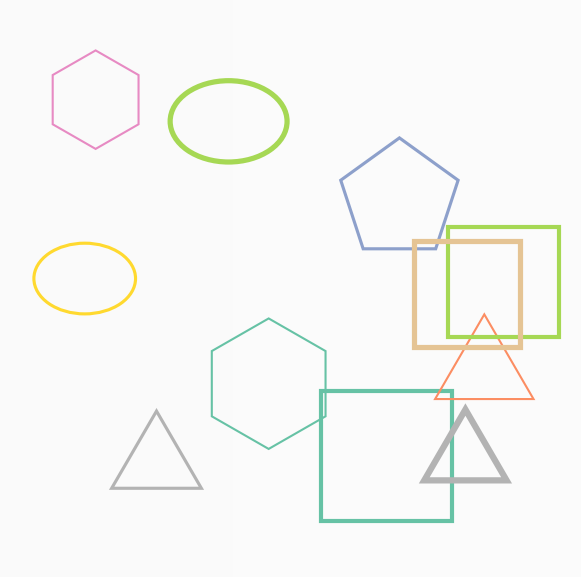[{"shape": "hexagon", "thickness": 1, "radius": 0.56, "center": [0.462, 0.335]}, {"shape": "square", "thickness": 2, "radius": 0.56, "center": [0.665, 0.209]}, {"shape": "triangle", "thickness": 1, "radius": 0.49, "center": [0.833, 0.357]}, {"shape": "pentagon", "thickness": 1.5, "radius": 0.53, "center": [0.687, 0.654]}, {"shape": "hexagon", "thickness": 1, "radius": 0.43, "center": [0.165, 0.827]}, {"shape": "oval", "thickness": 2.5, "radius": 0.5, "center": [0.393, 0.789]}, {"shape": "square", "thickness": 2, "radius": 0.48, "center": [0.867, 0.51]}, {"shape": "oval", "thickness": 1.5, "radius": 0.44, "center": [0.146, 0.517]}, {"shape": "square", "thickness": 2.5, "radius": 0.46, "center": [0.803, 0.49]}, {"shape": "triangle", "thickness": 3, "radius": 0.41, "center": [0.801, 0.208]}, {"shape": "triangle", "thickness": 1.5, "radius": 0.45, "center": [0.269, 0.198]}]